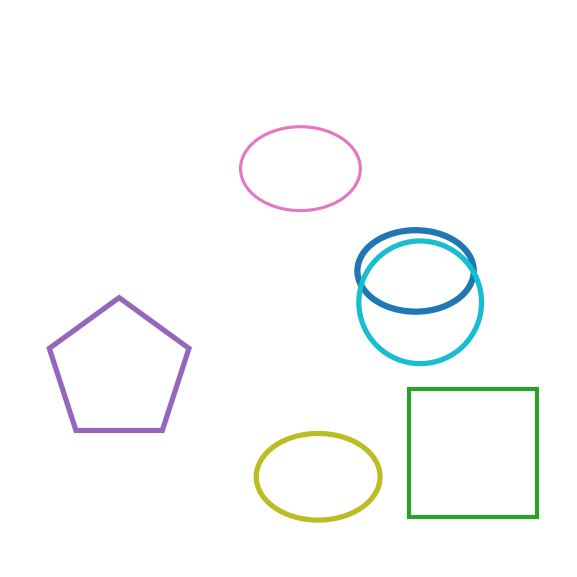[{"shape": "oval", "thickness": 3, "radius": 0.5, "center": [0.72, 0.53]}, {"shape": "square", "thickness": 2, "radius": 0.55, "center": [0.818, 0.214]}, {"shape": "pentagon", "thickness": 2.5, "radius": 0.64, "center": [0.206, 0.357]}, {"shape": "oval", "thickness": 1.5, "radius": 0.52, "center": [0.52, 0.707]}, {"shape": "oval", "thickness": 2.5, "radius": 0.54, "center": [0.551, 0.174]}, {"shape": "circle", "thickness": 2.5, "radius": 0.53, "center": [0.728, 0.476]}]